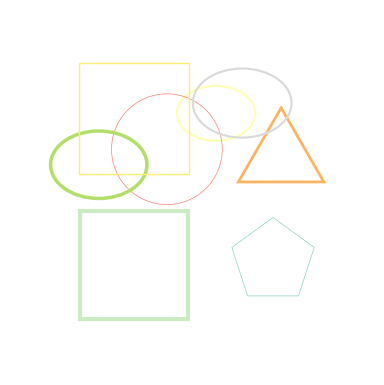[{"shape": "pentagon", "thickness": 0.5, "radius": 0.56, "center": [0.709, 0.322]}, {"shape": "oval", "thickness": 1.5, "radius": 0.51, "center": [0.561, 0.706]}, {"shape": "circle", "thickness": 0.5, "radius": 0.72, "center": [0.434, 0.612]}, {"shape": "triangle", "thickness": 2, "radius": 0.64, "center": [0.73, 0.592]}, {"shape": "oval", "thickness": 2.5, "radius": 0.63, "center": [0.257, 0.572]}, {"shape": "oval", "thickness": 1.5, "radius": 0.64, "center": [0.629, 0.732]}, {"shape": "square", "thickness": 3, "radius": 0.7, "center": [0.347, 0.313]}, {"shape": "square", "thickness": 1, "radius": 0.72, "center": [0.349, 0.692]}]